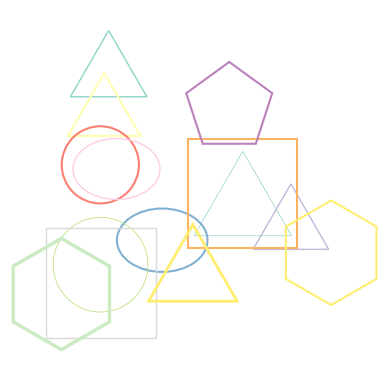[{"shape": "triangle", "thickness": 1, "radius": 0.57, "center": [0.282, 0.806]}, {"shape": "triangle", "thickness": 0.5, "radius": 0.73, "center": [0.631, 0.461]}, {"shape": "triangle", "thickness": 1.5, "radius": 0.54, "center": [0.271, 0.701]}, {"shape": "triangle", "thickness": 1, "radius": 0.57, "center": [0.756, 0.409]}, {"shape": "circle", "thickness": 1.5, "radius": 0.5, "center": [0.261, 0.572]}, {"shape": "oval", "thickness": 1.5, "radius": 0.59, "center": [0.421, 0.376]}, {"shape": "square", "thickness": 1.5, "radius": 0.71, "center": [0.63, 0.498]}, {"shape": "circle", "thickness": 0.5, "radius": 0.61, "center": [0.261, 0.312]}, {"shape": "oval", "thickness": 1, "radius": 0.57, "center": [0.303, 0.561]}, {"shape": "square", "thickness": 1, "radius": 0.71, "center": [0.263, 0.264]}, {"shape": "pentagon", "thickness": 1.5, "radius": 0.59, "center": [0.595, 0.722]}, {"shape": "hexagon", "thickness": 2.5, "radius": 0.72, "center": [0.159, 0.236]}, {"shape": "hexagon", "thickness": 1.5, "radius": 0.68, "center": [0.86, 0.344]}, {"shape": "triangle", "thickness": 2, "radius": 0.66, "center": [0.501, 0.284]}]